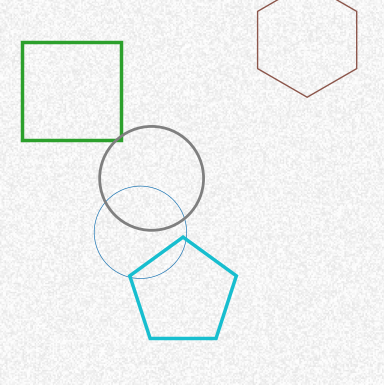[{"shape": "circle", "thickness": 0.5, "radius": 0.6, "center": [0.365, 0.397]}, {"shape": "square", "thickness": 2.5, "radius": 0.64, "center": [0.185, 0.764]}, {"shape": "hexagon", "thickness": 1, "radius": 0.74, "center": [0.798, 0.896]}, {"shape": "circle", "thickness": 2, "radius": 0.67, "center": [0.394, 0.537]}, {"shape": "pentagon", "thickness": 2.5, "radius": 0.73, "center": [0.475, 0.239]}]